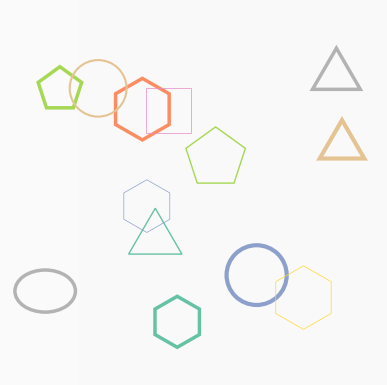[{"shape": "triangle", "thickness": 1, "radius": 0.4, "center": [0.401, 0.38]}, {"shape": "hexagon", "thickness": 2.5, "radius": 0.33, "center": [0.457, 0.164]}, {"shape": "hexagon", "thickness": 2.5, "radius": 0.4, "center": [0.367, 0.717]}, {"shape": "hexagon", "thickness": 0.5, "radius": 0.34, "center": [0.379, 0.465]}, {"shape": "circle", "thickness": 3, "radius": 0.39, "center": [0.662, 0.285]}, {"shape": "square", "thickness": 0.5, "radius": 0.29, "center": [0.434, 0.713]}, {"shape": "pentagon", "thickness": 2.5, "radius": 0.3, "center": [0.155, 0.768]}, {"shape": "pentagon", "thickness": 1, "radius": 0.4, "center": [0.556, 0.59]}, {"shape": "hexagon", "thickness": 0.5, "radius": 0.41, "center": [0.783, 0.227]}, {"shape": "circle", "thickness": 1.5, "radius": 0.37, "center": [0.253, 0.771]}, {"shape": "triangle", "thickness": 3, "radius": 0.33, "center": [0.883, 0.621]}, {"shape": "triangle", "thickness": 2.5, "radius": 0.36, "center": [0.868, 0.804]}, {"shape": "oval", "thickness": 2.5, "radius": 0.39, "center": [0.117, 0.244]}]